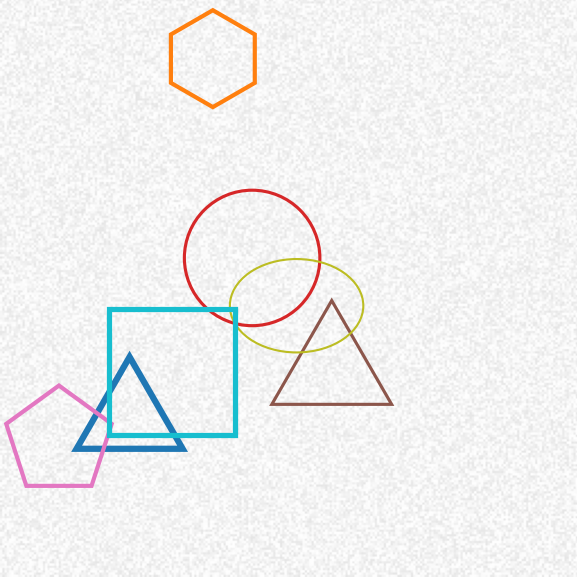[{"shape": "triangle", "thickness": 3, "radius": 0.53, "center": [0.224, 0.275]}, {"shape": "hexagon", "thickness": 2, "radius": 0.42, "center": [0.369, 0.898]}, {"shape": "circle", "thickness": 1.5, "radius": 0.59, "center": [0.437, 0.552]}, {"shape": "triangle", "thickness": 1.5, "radius": 0.6, "center": [0.574, 0.359]}, {"shape": "pentagon", "thickness": 2, "radius": 0.48, "center": [0.102, 0.235]}, {"shape": "oval", "thickness": 1, "radius": 0.58, "center": [0.514, 0.47]}, {"shape": "square", "thickness": 2.5, "radius": 0.54, "center": [0.297, 0.355]}]